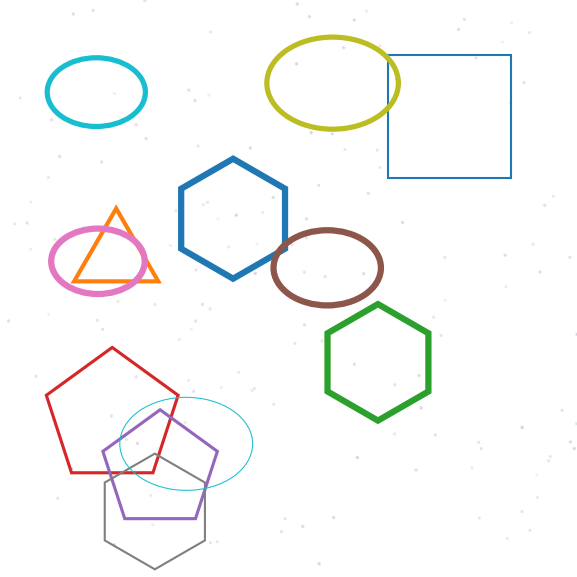[{"shape": "hexagon", "thickness": 3, "radius": 0.52, "center": [0.404, 0.62]}, {"shape": "square", "thickness": 1, "radius": 0.53, "center": [0.778, 0.797]}, {"shape": "triangle", "thickness": 2, "radius": 0.42, "center": [0.201, 0.554]}, {"shape": "hexagon", "thickness": 3, "radius": 0.5, "center": [0.654, 0.372]}, {"shape": "pentagon", "thickness": 1.5, "radius": 0.6, "center": [0.194, 0.278]}, {"shape": "pentagon", "thickness": 1.5, "radius": 0.52, "center": [0.277, 0.185]}, {"shape": "oval", "thickness": 3, "radius": 0.46, "center": [0.567, 0.535]}, {"shape": "oval", "thickness": 3, "radius": 0.4, "center": [0.17, 0.547]}, {"shape": "hexagon", "thickness": 1, "radius": 0.5, "center": [0.268, 0.113]}, {"shape": "oval", "thickness": 2.5, "radius": 0.57, "center": [0.576, 0.855]}, {"shape": "oval", "thickness": 2.5, "radius": 0.42, "center": [0.167, 0.84]}, {"shape": "oval", "thickness": 0.5, "radius": 0.58, "center": [0.322, 0.231]}]